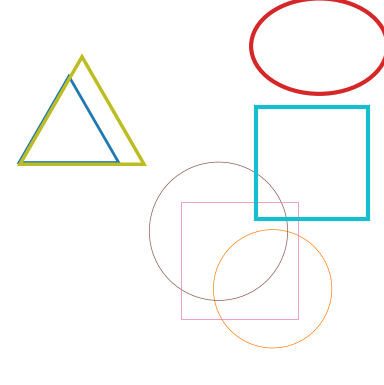[{"shape": "triangle", "thickness": 2, "radius": 0.75, "center": [0.179, 0.652]}, {"shape": "circle", "thickness": 0.5, "radius": 0.77, "center": [0.708, 0.25]}, {"shape": "oval", "thickness": 3, "radius": 0.89, "center": [0.829, 0.88]}, {"shape": "circle", "thickness": 0.5, "radius": 0.9, "center": [0.567, 0.399]}, {"shape": "square", "thickness": 0.5, "radius": 0.76, "center": [0.621, 0.324]}, {"shape": "triangle", "thickness": 2.5, "radius": 0.93, "center": [0.213, 0.666]}, {"shape": "square", "thickness": 3, "radius": 0.72, "center": [0.81, 0.577]}]